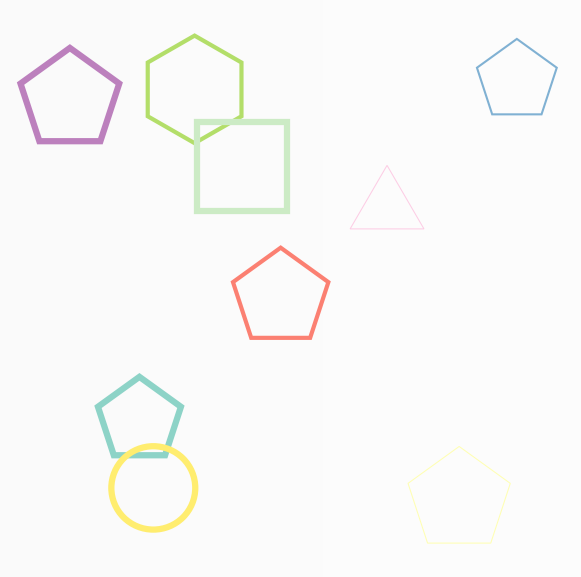[{"shape": "pentagon", "thickness": 3, "radius": 0.38, "center": [0.24, 0.272]}, {"shape": "pentagon", "thickness": 0.5, "radius": 0.46, "center": [0.79, 0.134]}, {"shape": "pentagon", "thickness": 2, "radius": 0.43, "center": [0.483, 0.484]}, {"shape": "pentagon", "thickness": 1, "radius": 0.36, "center": [0.889, 0.86]}, {"shape": "hexagon", "thickness": 2, "radius": 0.47, "center": [0.335, 0.844]}, {"shape": "triangle", "thickness": 0.5, "radius": 0.37, "center": [0.666, 0.639]}, {"shape": "pentagon", "thickness": 3, "radius": 0.45, "center": [0.12, 0.827]}, {"shape": "square", "thickness": 3, "radius": 0.39, "center": [0.416, 0.711]}, {"shape": "circle", "thickness": 3, "radius": 0.36, "center": [0.264, 0.154]}]